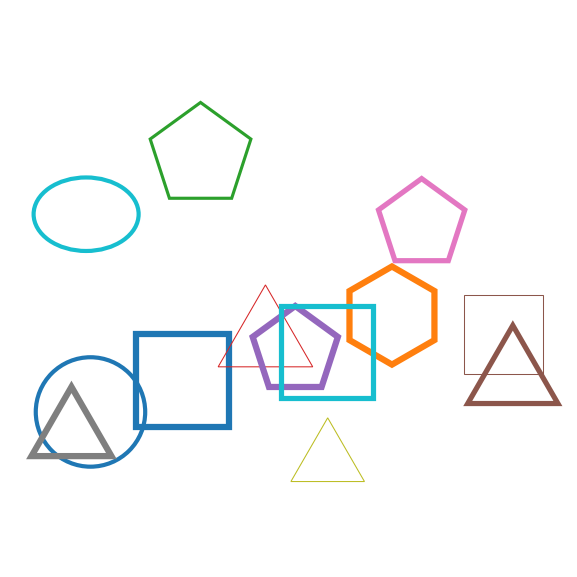[{"shape": "square", "thickness": 3, "radius": 0.4, "center": [0.316, 0.34]}, {"shape": "circle", "thickness": 2, "radius": 0.47, "center": [0.157, 0.286]}, {"shape": "hexagon", "thickness": 3, "radius": 0.42, "center": [0.679, 0.453]}, {"shape": "pentagon", "thickness": 1.5, "radius": 0.46, "center": [0.347, 0.73]}, {"shape": "triangle", "thickness": 0.5, "radius": 0.47, "center": [0.46, 0.411]}, {"shape": "pentagon", "thickness": 3, "radius": 0.39, "center": [0.511, 0.392]}, {"shape": "triangle", "thickness": 2.5, "radius": 0.45, "center": [0.888, 0.345]}, {"shape": "square", "thickness": 0.5, "radius": 0.34, "center": [0.872, 0.42]}, {"shape": "pentagon", "thickness": 2.5, "radius": 0.39, "center": [0.73, 0.611]}, {"shape": "triangle", "thickness": 3, "radius": 0.4, "center": [0.124, 0.249]}, {"shape": "triangle", "thickness": 0.5, "radius": 0.37, "center": [0.567, 0.202]}, {"shape": "square", "thickness": 2.5, "radius": 0.4, "center": [0.567, 0.389]}, {"shape": "oval", "thickness": 2, "radius": 0.45, "center": [0.149, 0.628]}]